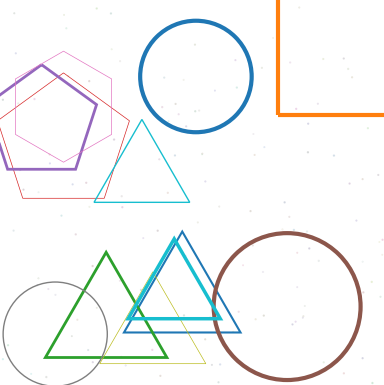[{"shape": "circle", "thickness": 3, "radius": 0.72, "center": [0.509, 0.801]}, {"shape": "triangle", "thickness": 1.5, "radius": 0.87, "center": [0.473, 0.224]}, {"shape": "square", "thickness": 3, "radius": 0.76, "center": [0.873, 0.854]}, {"shape": "triangle", "thickness": 2, "radius": 0.91, "center": [0.276, 0.163]}, {"shape": "pentagon", "thickness": 0.5, "radius": 0.9, "center": [0.165, 0.631]}, {"shape": "pentagon", "thickness": 2, "radius": 0.75, "center": [0.108, 0.682]}, {"shape": "circle", "thickness": 3, "radius": 0.95, "center": [0.746, 0.204]}, {"shape": "hexagon", "thickness": 0.5, "radius": 0.72, "center": [0.165, 0.723]}, {"shape": "circle", "thickness": 1, "radius": 0.68, "center": [0.143, 0.132]}, {"shape": "triangle", "thickness": 0.5, "radius": 0.8, "center": [0.397, 0.135]}, {"shape": "triangle", "thickness": 2.5, "radius": 0.69, "center": [0.453, 0.241]}, {"shape": "triangle", "thickness": 1, "radius": 0.72, "center": [0.369, 0.546]}]